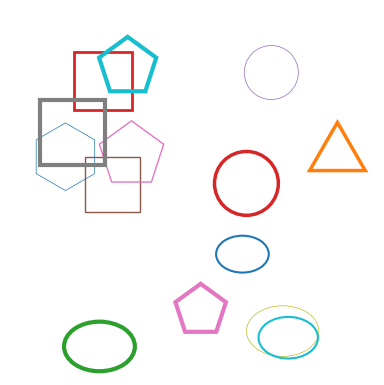[{"shape": "oval", "thickness": 1.5, "radius": 0.34, "center": [0.63, 0.34]}, {"shape": "hexagon", "thickness": 0.5, "radius": 0.44, "center": [0.17, 0.593]}, {"shape": "triangle", "thickness": 2.5, "radius": 0.42, "center": [0.876, 0.599]}, {"shape": "oval", "thickness": 3, "radius": 0.46, "center": [0.258, 0.1]}, {"shape": "square", "thickness": 2, "radius": 0.37, "center": [0.267, 0.789]}, {"shape": "circle", "thickness": 2.5, "radius": 0.41, "center": [0.64, 0.524]}, {"shape": "circle", "thickness": 0.5, "radius": 0.35, "center": [0.705, 0.812]}, {"shape": "square", "thickness": 1, "radius": 0.36, "center": [0.292, 0.52]}, {"shape": "pentagon", "thickness": 3, "radius": 0.34, "center": [0.521, 0.194]}, {"shape": "pentagon", "thickness": 1, "radius": 0.44, "center": [0.342, 0.598]}, {"shape": "square", "thickness": 3, "radius": 0.42, "center": [0.188, 0.655]}, {"shape": "oval", "thickness": 0.5, "radius": 0.47, "center": [0.734, 0.14]}, {"shape": "oval", "thickness": 1.5, "radius": 0.39, "center": [0.749, 0.123]}, {"shape": "pentagon", "thickness": 3, "radius": 0.39, "center": [0.332, 0.826]}]